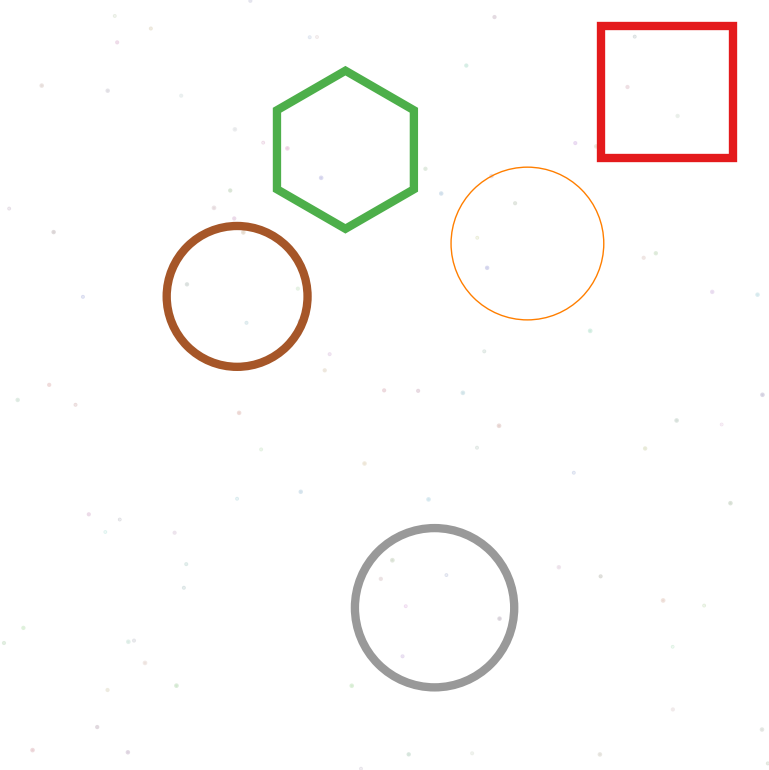[{"shape": "square", "thickness": 3, "radius": 0.43, "center": [0.867, 0.881]}, {"shape": "hexagon", "thickness": 3, "radius": 0.51, "center": [0.449, 0.806]}, {"shape": "circle", "thickness": 0.5, "radius": 0.5, "center": [0.685, 0.684]}, {"shape": "circle", "thickness": 3, "radius": 0.46, "center": [0.308, 0.615]}, {"shape": "circle", "thickness": 3, "radius": 0.52, "center": [0.564, 0.211]}]